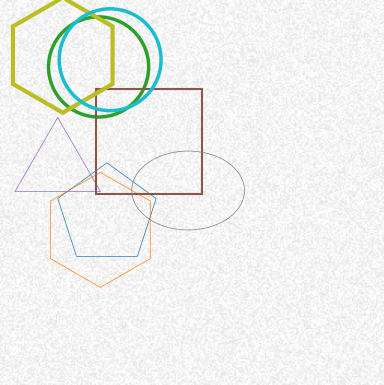[{"shape": "pentagon", "thickness": 0.5, "radius": 0.67, "center": [0.278, 0.443]}, {"shape": "hexagon", "thickness": 0.5, "radius": 0.75, "center": [0.261, 0.403]}, {"shape": "circle", "thickness": 2.5, "radius": 0.65, "center": [0.256, 0.826]}, {"shape": "triangle", "thickness": 0.5, "radius": 0.64, "center": [0.15, 0.566]}, {"shape": "square", "thickness": 1.5, "radius": 0.69, "center": [0.388, 0.632]}, {"shape": "oval", "thickness": 0.5, "radius": 0.73, "center": [0.489, 0.505]}, {"shape": "hexagon", "thickness": 3, "radius": 0.75, "center": [0.163, 0.857]}, {"shape": "circle", "thickness": 2.5, "radius": 0.66, "center": [0.286, 0.845]}]